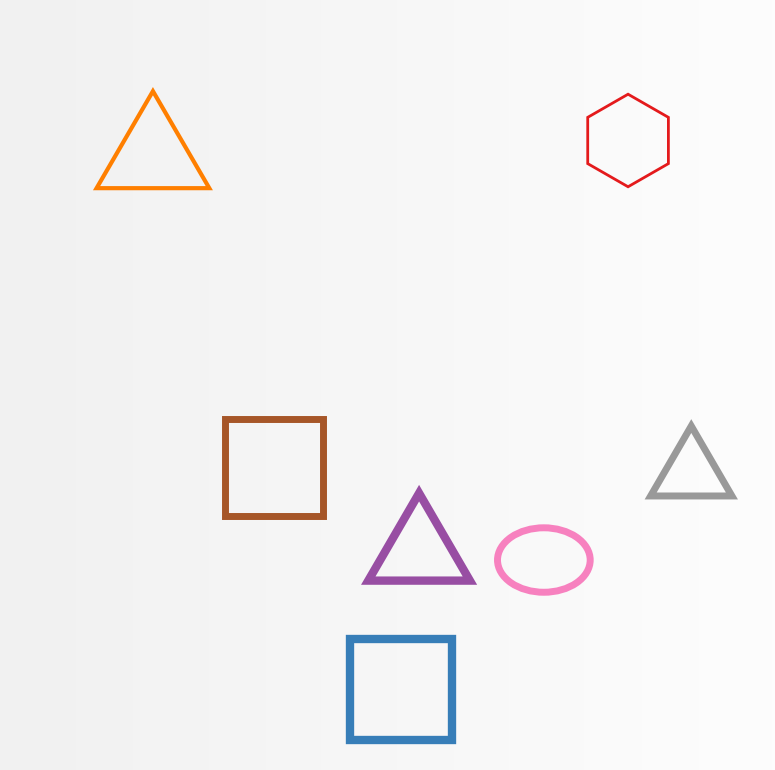[{"shape": "hexagon", "thickness": 1, "radius": 0.3, "center": [0.81, 0.818]}, {"shape": "square", "thickness": 3, "radius": 0.33, "center": [0.517, 0.105]}, {"shape": "triangle", "thickness": 3, "radius": 0.38, "center": [0.541, 0.284]}, {"shape": "triangle", "thickness": 1.5, "radius": 0.42, "center": [0.197, 0.798]}, {"shape": "square", "thickness": 2.5, "radius": 0.32, "center": [0.353, 0.393]}, {"shape": "oval", "thickness": 2.5, "radius": 0.3, "center": [0.702, 0.273]}, {"shape": "triangle", "thickness": 2.5, "radius": 0.3, "center": [0.892, 0.386]}]